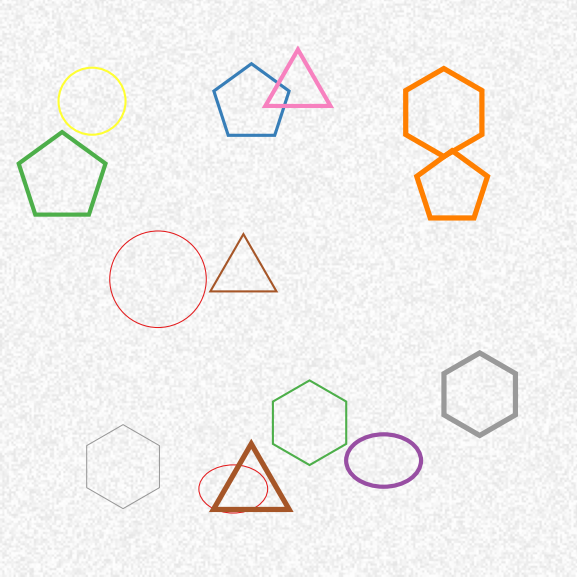[{"shape": "oval", "thickness": 0.5, "radius": 0.3, "center": [0.404, 0.152]}, {"shape": "circle", "thickness": 0.5, "radius": 0.42, "center": [0.274, 0.516]}, {"shape": "pentagon", "thickness": 1.5, "radius": 0.34, "center": [0.435, 0.82]}, {"shape": "pentagon", "thickness": 2, "radius": 0.4, "center": [0.108, 0.691]}, {"shape": "hexagon", "thickness": 1, "radius": 0.37, "center": [0.536, 0.267]}, {"shape": "oval", "thickness": 2, "radius": 0.32, "center": [0.664, 0.202]}, {"shape": "hexagon", "thickness": 2.5, "radius": 0.38, "center": [0.769, 0.804]}, {"shape": "pentagon", "thickness": 2.5, "radius": 0.32, "center": [0.783, 0.674]}, {"shape": "circle", "thickness": 1, "radius": 0.29, "center": [0.159, 0.824]}, {"shape": "triangle", "thickness": 1, "radius": 0.33, "center": [0.421, 0.528]}, {"shape": "triangle", "thickness": 2.5, "radius": 0.38, "center": [0.435, 0.155]}, {"shape": "triangle", "thickness": 2, "radius": 0.33, "center": [0.516, 0.848]}, {"shape": "hexagon", "thickness": 0.5, "radius": 0.36, "center": [0.213, 0.191]}, {"shape": "hexagon", "thickness": 2.5, "radius": 0.36, "center": [0.831, 0.317]}]